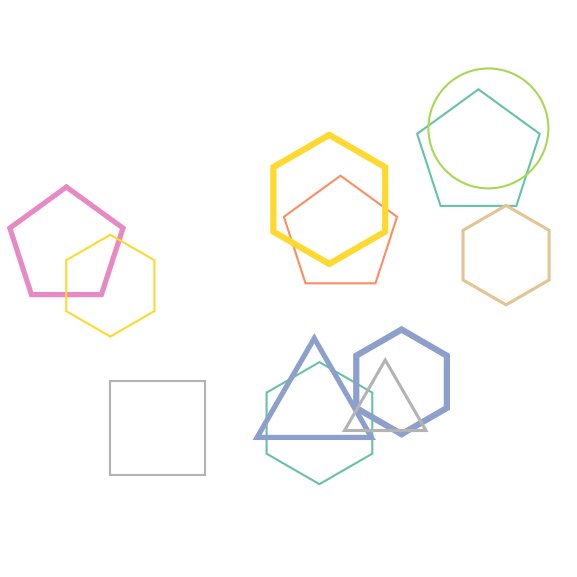[{"shape": "pentagon", "thickness": 1, "radius": 0.56, "center": [0.828, 0.733]}, {"shape": "hexagon", "thickness": 1, "radius": 0.53, "center": [0.553, 0.266]}, {"shape": "pentagon", "thickness": 1, "radius": 0.52, "center": [0.59, 0.592]}, {"shape": "triangle", "thickness": 2.5, "radius": 0.57, "center": [0.544, 0.299]}, {"shape": "hexagon", "thickness": 3, "radius": 0.45, "center": [0.695, 0.338]}, {"shape": "pentagon", "thickness": 2.5, "radius": 0.52, "center": [0.115, 0.572]}, {"shape": "circle", "thickness": 1, "radius": 0.52, "center": [0.846, 0.777]}, {"shape": "hexagon", "thickness": 3, "radius": 0.56, "center": [0.57, 0.654]}, {"shape": "hexagon", "thickness": 1, "radius": 0.44, "center": [0.191, 0.504]}, {"shape": "hexagon", "thickness": 1.5, "radius": 0.43, "center": [0.876, 0.557]}, {"shape": "square", "thickness": 1, "radius": 0.41, "center": [0.273, 0.259]}, {"shape": "triangle", "thickness": 1.5, "radius": 0.41, "center": [0.667, 0.294]}]